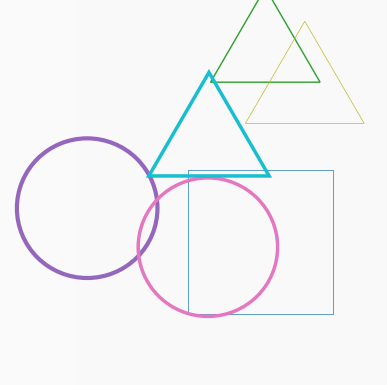[{"shape": "square", "thickness": 0.5, "radius": 0.93, "center": [0.672, 0.372]}, {"shape": "triangle", "thickness": 1, "radius": 0.82, "center": [0.685, 0.868]}, {"shape": "circle", "thickness": 3, "radius": 0.91, "center": [0.225, 0.459]}, {"shape": "circle", "thickness": 2.5, "radius": 0.9, "center": [0.537, 0.358]}, {"shape": "triangle", "thickness": 0.5, "radius": 0.88, "center": [0.787, 0.768]}, {"shape": "triangle", "thickness": 2.5, "radius": 0.9, "center": [0.539, 0.633]}]